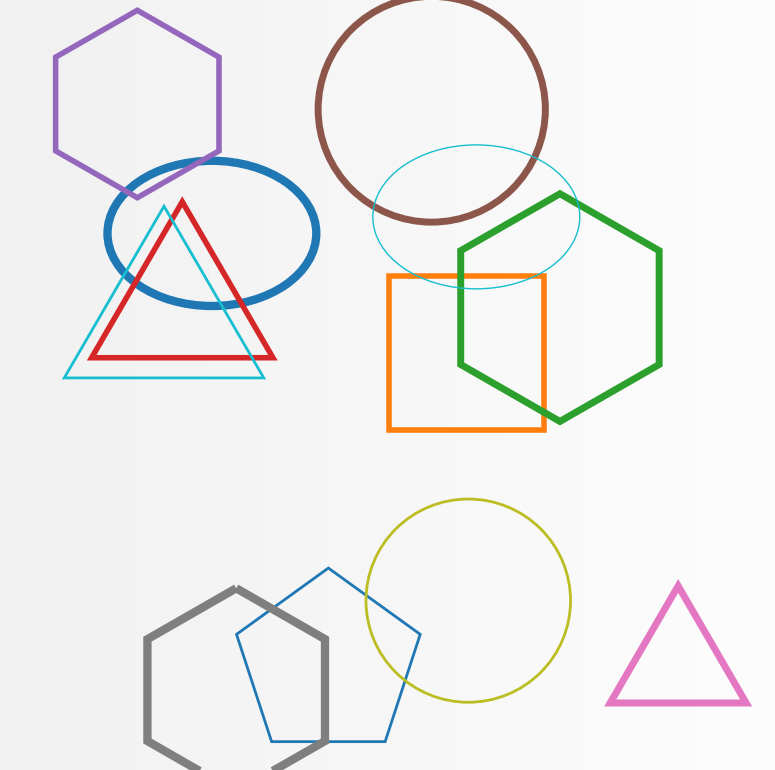[{"shape": "pentagon", "thickness": 1, "radius": 0.62, "center": [0.424, 0.138]}, {"shape": "oval", "thickness": 3, "radius": 0.67, "center": [0.273, 0.697]}, {"shape": "square", "thickness": 2, "radius": 0.5, "center": [0.602, 0.542]}, {"shape": "hexagon", "thickness": 2.5, "radius": 0.74, "center": [0.723, 0.601]}, {"shape": "triangle", "thickness": 2, "radius": 0.68, "center": [0.235, 0.603]}, {"shape": "hexagon", "thickness": 2, "radius": 0.61, "center": [0.177, 0.865]}, {"shape": "circle", "thickness": 2.5, "radius": 0.73, "center": [0.557, 0.858]}, {"shape": "triangle", "thickness": 2.5, "radius": 0.51, "center": [0.875, 0.138]}, {"shape": "hexagon", "thickness": 3, "radius": 0.66, "center": [0.305, 0.104]}, {"shape": "circle", "thickness": 1, "radius": 0.66, "center": [0.604, 0.22]}, {"shape": "oval", "thickness": 0.5, "radius": 0.67, "center": [0.615, 0.718]}, {"shape": "triangle", "thickness": 1, "radius": 0.74, "center": [0.212, 0.584]}]